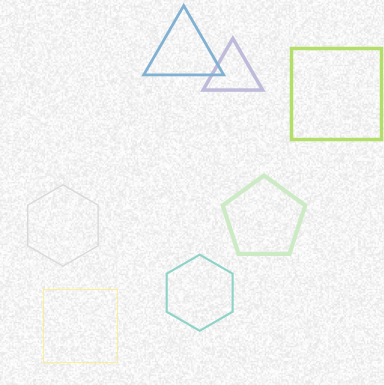[{"shape": "hexagon", "thickness": 1.5, "radius": 0.49, "center": [0.519, 0.24]}, {"shape": "triangle", "thickness": 2.5, "radius": 0.45, "center": [0.605, 0.811]}, {"shape": "triangle", "thickness": 2, "radius": 0.6, "center": [0.477, 0.865]}, {"shape": "square", "thickness": 2.5, "radius": 0.59, "center": [0.873, 0.757]}, {"shape": "hexagon", "thickness": 1, "radius": 0.53, "center": [0.163, 0.414]}, {"shape": "pentagon", "thickness": 3, "radius": 0.56, "center": [0.686, 0.432]}, {"shape": "square", "thickness": 0.5, "radius": 0.47, "center": [0.208, 0.154]}]